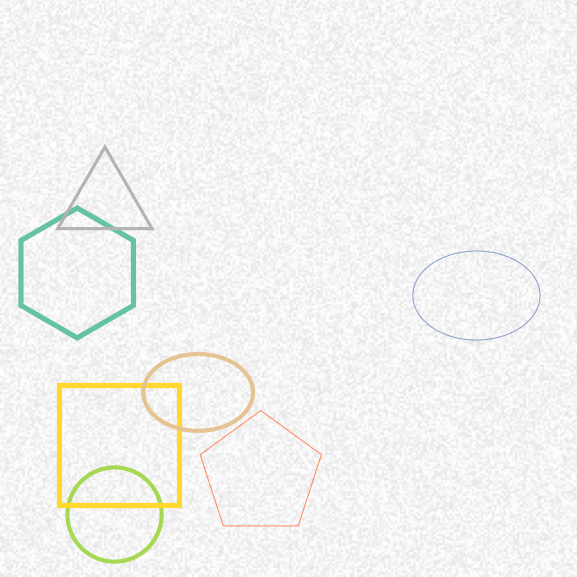[{"shape": "hexagon", "thickness": 2.5, "radius": 0.56, "center": [0.134, 0.526]}, {"shape": "pentagon", "thickness": 0.5, "radius": 0.55, "center": [0.452, 0.178]}, {"shape": "oval", "thickness": 0.5, "radius": 0.55, "center": [0.825, 0.487]}, {"shape": "circle", "thickness": 2, "radius": 0.41, "center": [0.198, 0.108]}, {"shape": "square", "thickness": 2.5, "radius": 0.52, "center": [0.207, 0.228]}, {"shape": "oval", "thickness": 2, "radius": 0.48, "center": [0.343, 0.32]}, {"shape": "triangle", "thickness": 1.5, "radius": 0.47, "center": [0.182, 0.65]}]